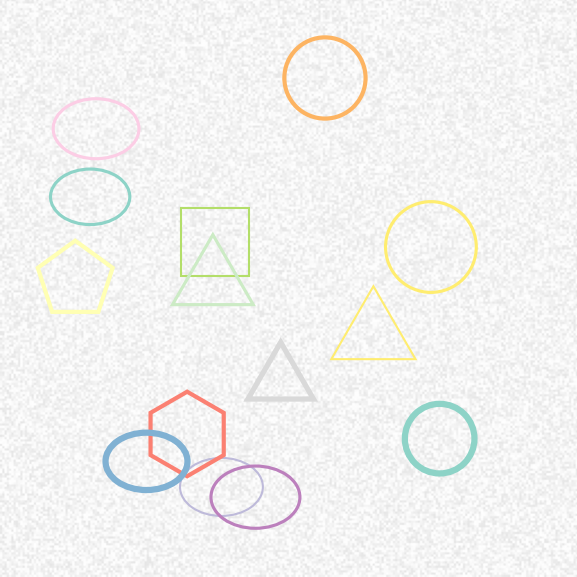[{"shape": "oval", "thickness": 1.5, "radius": 0.34, "center": [0.156, 0.658]}, {"shape": "circle", "thickness": 3, "radius": 0.3, "center": [0.761, 0.24]}, {"shape": "pentagon", "thickness": 2, "radius": 0.34, "center": [0.13, 0.514]}, {"shape": "oval", "thickness": 1, "radius": 0.36, "center": [0.383, 0.156]}, {"shape": "hexagon", "thickness": 2, "radius": 0.37, "center": [0.324, 0.248]}, {"shape": "oval", "thickness": 3, "radius": 0.35, "center": [0.254, 0.2]}, {"shape": "circle", "thickness": 2, "radius": 0.35, "center": [0.563, 0.864]}, {"shape": "square", "thickness": 1, "radius": 0.29, "center": [0.372, 0.58]}, {"shape": "oval", "thickness": 1.5, "radius": 0.37, "center": [0.166, 0.776]}, {"shape": "triangle", "thickness": 2.5, "radius": 0.33, "center": [0.486, 0.341]}, {"shape": "oval", "thickness": 1.5, "radius": 0.39, "center": [0.442, 0.138]}, {"shape": "triangle", "thickness": 1.5, "radius": 0.4, "center": [0.369, 0.512]}, {"shape": "circle", "thickness": 1.5, "radius": 0.39, "center": [0.746, 0.571]}, {"shape": "triangle", "thickness": 1, "radius": 0.42, "center": [0.647, 0.419]}]